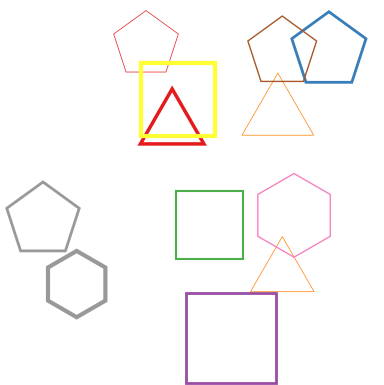[{"shape": "pentagon", "thickness": 0.5, "radius": 0.44, "center": [0.379, 0.884]}, {"shape": "triangle", "thickness": 2.5, "radius": 0.48, "center": [0.447, 0.674]}, {"shape": "pentagon", "thickness": 2, "radius": 0.51, "center": [0.854, 0.868]}, {"shape": "square", "thickness": 1.5, "radius": 0.44, "center": [0.544, 0.416]}, {"shape": "square", "thickness": 2, "radius": 0.58, "center": [0.6, 0.121]}, {"shape": "triangle", "thickness": 0.5, "radius": 0.48, "center": [0.733, 0.29]}, {"shape": "triangle", "thickness": 0.5, "radius": 0.54, "center": [0.722, 0.703]}, {"shape": "square", "thickness": 3, "radius": 0.48, "center": [0.462, 0.741]}, {"shape": "pentagon", "thickness": 1, "radius": 0.47, "center": [0.733, 0.864]}, {"shape": "hexagon", "thickness": 1, "radius": 0.54, "center": [0.764, 0.441]}, {"shape": "pentagon", "thickness": 2, "radius": 0.49, "center": [0.112, 0.428]}, {"shape": "hexagon", "thickness": 3, "radius": 0.43, "center": [0.199, 0.262]}]